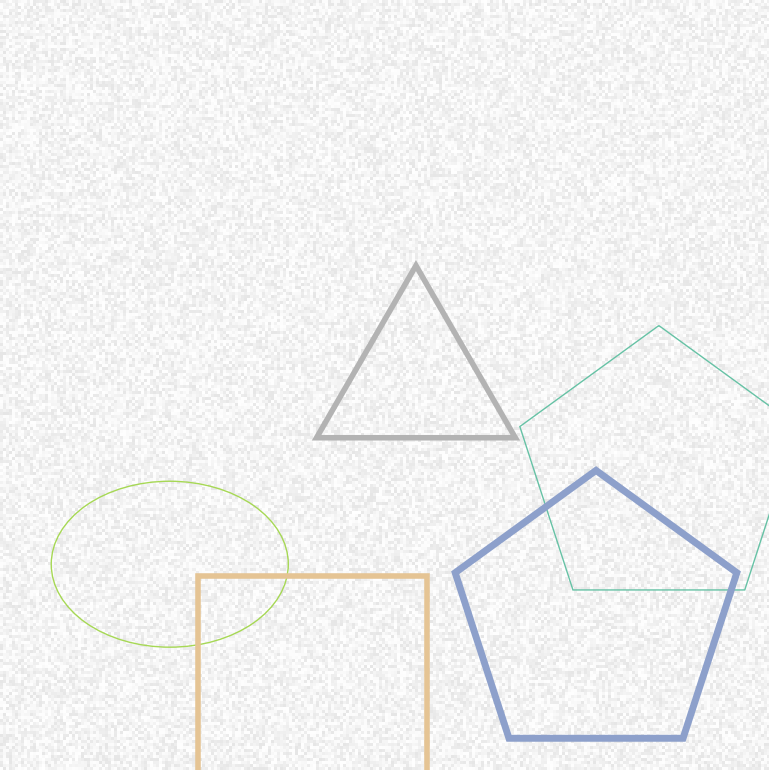[{"shape": "pentagon", "thickness": 0.5, "radius": 0.95, "center": [0.856, 0.387]}, {"shape": "pentagon", "thickness": 2.5, "radius": 0.96, "center": [0.774, 0.197]}, {"shape": "oval", "thickness": 0.5, "radius": 0.77, "center": [0.22, 0.267]}, {"shape": "square", "thickness": 2, "radius": 0.74, "center": [0.406, 0.104]}, {"shape": "triangle", "thickness": 2, "radius": 0.75, "center": [0.54, 0.506]}]